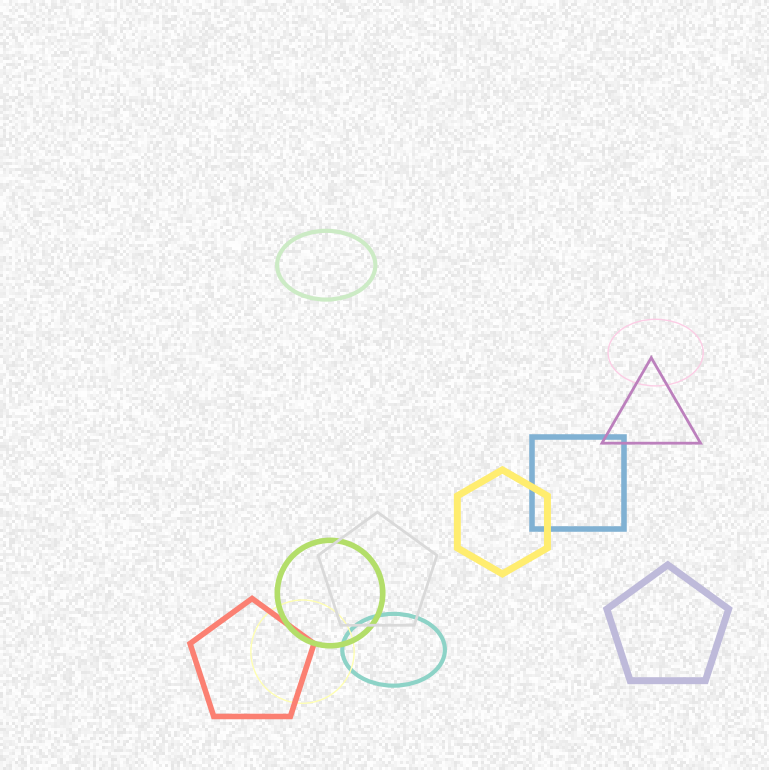[{"shape": "oval", "thickness": 1.5, "radius": 0.33, "center": [0.511, 0.156]}, {"shape": "circle", "thickness": 0.5, "radius": 0.34, "center": [0.393, 0.154]}, {"shape": "pentagon", "thickness": 2.5, "radius": 0.42, "center": [0.867, 0.183]}, {"shape": "pentagon", "thickness": 2, "radius": 0.42, "center": [0.327, 0.138]}, {"shape": "square", "thickness": 2, "radius": 0.3, "center": [0.751, 0.373]}, {"shape": "circle", "thickness": 2, "radius": 0.34, "center": [0.429, 0.23]}, {"shape": "oval", "thickness": 0.5, "radius": 0.31, "center": [0.851, 0.542]}, {"shape": "pentagon", "thickness": 1, "radius": 0.41, "center": [0.49, 0.254]}, {"shape": "triangle", "thickness": 1, "radius": 0.37, "center": [0.846, 0.461]}, {"shape": "oval", "thickness": 1.5, "radius": 0.32, "center": [0.424, 0.656]}, {"shape": "hexagon", "thickness": 2.5, "radius": 0.34, "center": [0.652, 0.322]}]